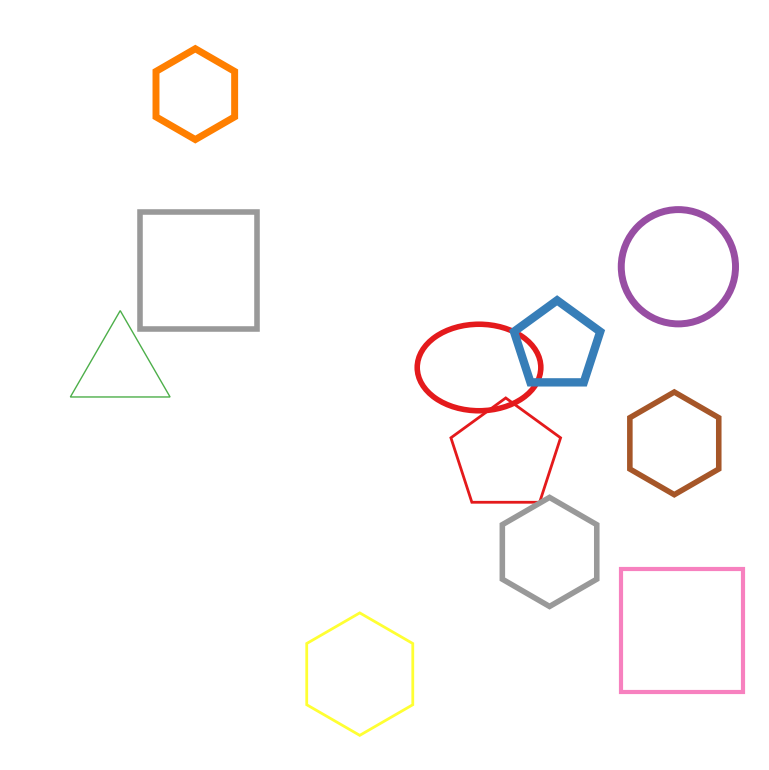[{"shape": "oval", "thickness": 2, "radius": 0.4, "center": [0.622, 0.523]}, {"shape": "pentagon", "thickness": 1, "radius": 0.37, "center": [0.657, 0.408]}, {"shape": "pentagon", "thickness": 3, "radius": 0.29, "center": [0.724, 0.551]}, {"shape": "triangle", "thickness": 0.5, "radius": 0.37, "center": [0.156, 0.522]}, {"shape": "circle", "thickness": 2.5, "radius": 0.37, "center": [0.881, 0.654]}, {"shape": "hexagon", "thickness": 2.5, "radius": 0.29, "center": [0.254, 0.878]}, {"shape": "hexagon", "thickness": 1, "radius": 0.4, "center": [0.467, 0.125]}, {"shape": "hexagon", "thickness": 2, "radius": 0.33, "center": [0.876, 0.424]}, {"shape": "square", "thickness": 1.5, "radius": 0.4, "center": [0.886, 0.181]}, {"shape": "square", "thickness": 2, "radius": 0.38, "center": [0.258, 0.649]}, {"shape": "hexagon", "thickness": 2, "radius": 0.35, "center": [0.714, 0.283]}]